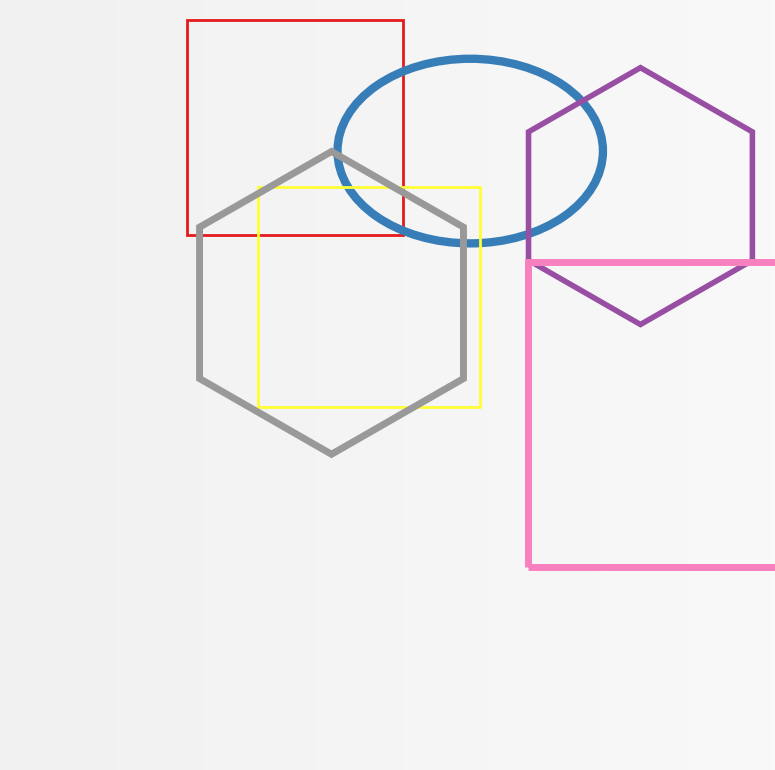[{"shape": "square", "thickness": 1, "radius": 0.7, "center": [0.381, 0.834]}, {"shape": "oval", "thickness": 3, "radius": 0.86, "center": [0.607, 0.804]}, {"shape": "hexagon", "thickness": 2, "radius": 0.83, "center": [0.826, 0.745]}, {"shape": "square", "thickness": 1, "radius": 0.72, "center": [0.476, 0.614]}, {"shape": "square", "thickness": 2.5, "radius": 0.99, "center": [0.879, 0.462]}, {"shape": "hexagon", "thickness": 2.5, "radius": 0.98, "center": [0.428, 0.607]}]